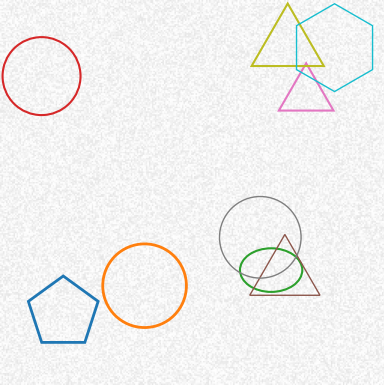[{"shape": "pentagon", "thickness": 2, "radius": 0.48, "center": [0.164, 0.188]}, {"shape": "circle", "thickness": 2, "radius": 0.54, "center": [0.376, 0.258]}, {"shape": "oval", "thickness": 1.5, "radius": 0.4, "center": [0.704, 0.298]}, {"shape": "circle", "thickness": 1.5, "radius": 0.51, "center": [0.108, 0.802]}, {"shape": "triangle", "thickness": 1, "radius": 0.53, "center": [0.74, 0.286]}, {"shape": "triangle", "thickness": 1.5, "radius": 0.41, "center": [0.795, 0.754]}, {"shape": "circle", "thickness": 1, "radius": 0.53, "center": [0.676, 0.384]}, {"shape": "triangle", "thickness": 1.5, "radius": 0.54, "center": [0.747, 0.883]}, {"shape": "hexagon", "thickness": 1, "radius": 0.57, "center": [0.869, 0.876]}]